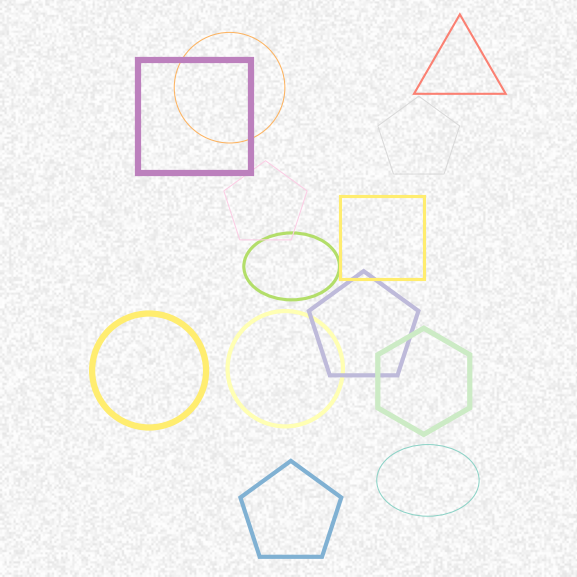[{"shape": "oval", "thickness": 0.5, "radius": 0.44, "center": [0.741, 0.167]}, {"shape": "circle", "thickness": 2, "radius": 0.5, "center": [0.494, 0.361]}, {"shape": "pentagon", "thickness": 2, "radius": 0.5, "center": [0.63, 0.43]}, {"shape": "triangle", "thickness": 1, "radius": 0.46, "center": [0.796, 0.883]}, {"shape": "pentagon", "thickness": 2, "radius": 0.46, "center": [0.504, 0.109]}, {"shape": "circle", "thickness": 0.5, "radius": 0.48, "center": [0.397, 0.847]}, {"shape": "oval", "thickness": 1.5, "radius": 0.41, "center": [0.505, 0.538]}, {"shape": "pentagon", "thickness": 0.5, "radius": 0.38, "center": [0.46, 0.645]}, {"shape": "pentagon", "thickness": 0.5, "radius": 0.37, "center": [0.725, 0.758]}, {"shape": "square", "thickness": 3, "radius": 0.49, "center": [0.337, 0.797]}, {"shape": "hexagon", "thickness": 2.5, "radius": 0.46, "center": [0.734, 0.339]}, {"shape": "circle", "thickness": 3, "radius": 0.49, "center": [0.258, 0.358]}, {"shape": "square", "thickness": 1.5, "radius": 0.36, "center": [0.662, 0.588]}]